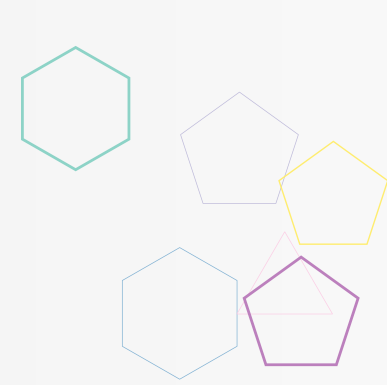[{"shape": "hexagon", "thickness": 2, "radius": 0.79, "center": [0.195, 0.718]}, {"shape": "pentagon", "thickness": 0.5, "radius": 0.8, "center": [0.618, 0.601]}, {"shape": "hexagon", "thickness": 0.5, "radius": 0.85, "center": [0.464, 0.186]}, {"shape": "triangle", "thickness": 0.5, "radius": 0.71, "center": [0.735, 0.256]}, {"shape": "pentagon", "thickness": 2, "radius": 0.77, "center": [0.777, 0.178]}, {"shape": "pentagon", "thickness": 1, "radius": 0.74, "center": [0.86, 0.485]}]